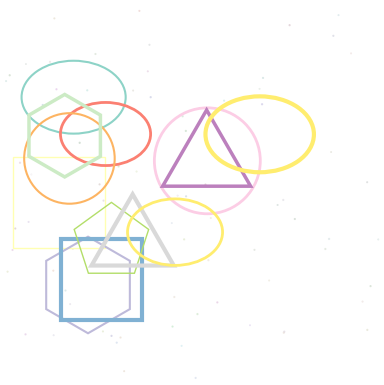[{"shape": "oval", "thickness": 1.5, "radius": 0.68, "center": [0.191, 0.748]}, {"shape": "square", "thickness": 1, "radius": 0.59, "center": [0.153, 0.473]}, {"shape": "hexagon", "thickness": 1.5, "radius": 0.63, "center": [0.229, 0.26]}, {"shape": "oval", "thickness": 2, "radius": 0.59, "center": [0.274, 0.652]}, {"shape": "square", "thickness": 3, "radius": 0.53, "center": [0.263, 0.273]}, {"shape": "circle", "thickness": 1.5, "radius": 0.59, "center": [0.18, 0.588]}, {"shape": "pentagon", "thickness": 1, "radius": 0.51, "center": [0.289, 0.373]}, {"shape": "circle", "thickness": 2, "radius": 0.69, "center": [0.539, 0.582]}, {"shape": "triangle", "thickness": 3, "radius": 0.62, "center": [0.345, 0.372]}, {"shape": "triangle", "thickness": 2.5, "radius": 0.66, "center": [0.537, 0.582]}, {"shape": "hexagon", "thickness": 2.5, "radius": 0.54, "center": [0.168, 0.648]}, {"shape": "oval", "thickness": 3, "radius": 0.7, "center": [0.675, 0.651]}, {"shape": "oval", "thickness": 2, "radius": 0.62, "center": [0.455, 0.397]}]